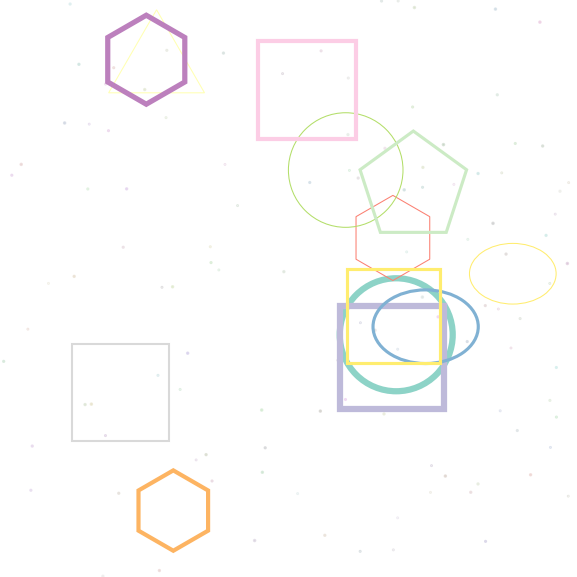[{"shape": "circle", "thickness": 3, "radius": 0.49, "center": [0.686, 0.419]}, {"shape": "triangle", "thickness": 0.5, "radius": 0.48, "center": [0.271, 0.886]}, {"shape": "square", "thickness": 3, "radius": 0.45, "center": [0.678, 0.38]}, {"shape": "hexagon", "thickness": 0.5, "radius": 0.37, "center": [0.68, 0.587]}, {"shape": "oval", "thickness": 1.5, "radius": 0.46, "center": [0.737, 0.433]}, {"shape": "hexagon", "thickness": 2, "radius": 0.35, "center": [0.3, 0.115]}, {"shape": "circle", "thickness": 0.5, "radius": 0.5, "center": [0.599, 0.705]}, {"shape": "square", "thickness": 2, "radius": 0.43, "center": [0.531, 0.843]}, {"shape": "square", "thickness": 1, "radius": 0.42, "center": [0.209, 0.32]}, {"shape": "hexagon", "thickness": 2.5, "radius": 0.39, "center": [0.253, 0.896]}, {"shape": "pentagon", "thickness": 1.5, "radius": 0.48, "center": [0.716, 0.675]}, {"shape": "oval", "thickness": 0.5, "radius": 0.38, "center": [0.888, 0.525]}, {"shape": "square", "thickness": 1.5, "radius": 0.4, "center": [0.681, 0.452]}]